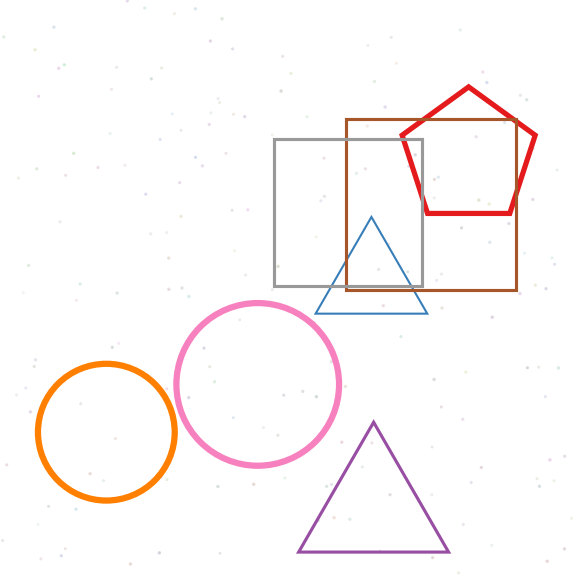[{"shape": "pentagon", "thickness": 2.5, "radius": 0.61, "center": [0.812, 0.728]}, {"shape": "triangle", "thickness": 1, "radius": 0.56, "center": [0.643, 0.512]}, {"shape": "triangle", "thickness": 1.5, "radius": 0.75, "center": [0.647, 0.118]}, {"shape": "circle", "thickness": 3, "radius": 0.59, "center": [0.184, 0.251]}, {"shape": "square", "thickness": 1.5, "radius": 0.74, "center": [0.746, 0.645]}, {"shape": "circle", "thickness": 3, "radius": 0.7, "center": [0.446, 0.334]}, {"shape": "square", "thickness": 1.5, "radius": 0.64, "center": [0.603, 0.631]}]